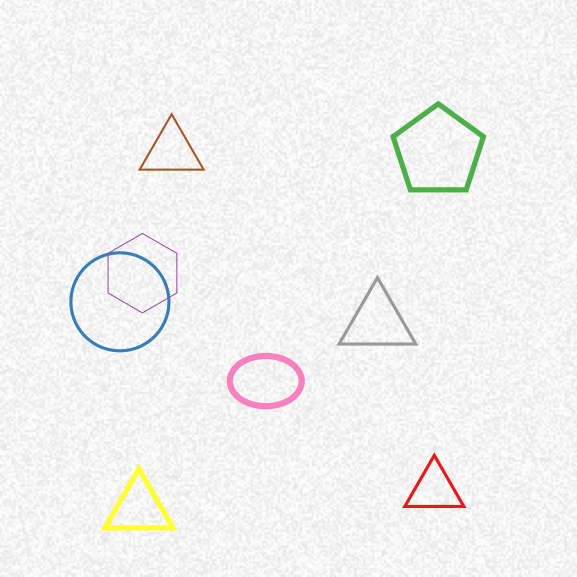[{"shape": "triangle", "thickness": 1.5, "radius": 0.3, "center": [0.752, 0.152]}, {"shape": "circle", "thickness": 1.5, "radius": 0.42, "center": [0.208, 0.477]}, {"shape": "pentagon", "thickness": 2.5, "radius": 0.41, "center": [0.759, 0.737]}, {"shape": "hexagon", "thickness": 0.5, "radius": 0.34, "center": [0.247, 0.526]}, {"shape": "triangle", "thickness": 2.5, "radius": 0.34, "center": [0.241, 0.119]}, {"shape": "triangle", "thickness": 1, "radius": 0.32, "center": [0.297, 0.737]}, {"shape": "oval", "thickness": 3, "radius": 0.31, "center": [0.46, 0.339]}, {"shape": "triangle", "thickness": 1.5, "radius": 0.38, "center": [0.654, 0.442]}]